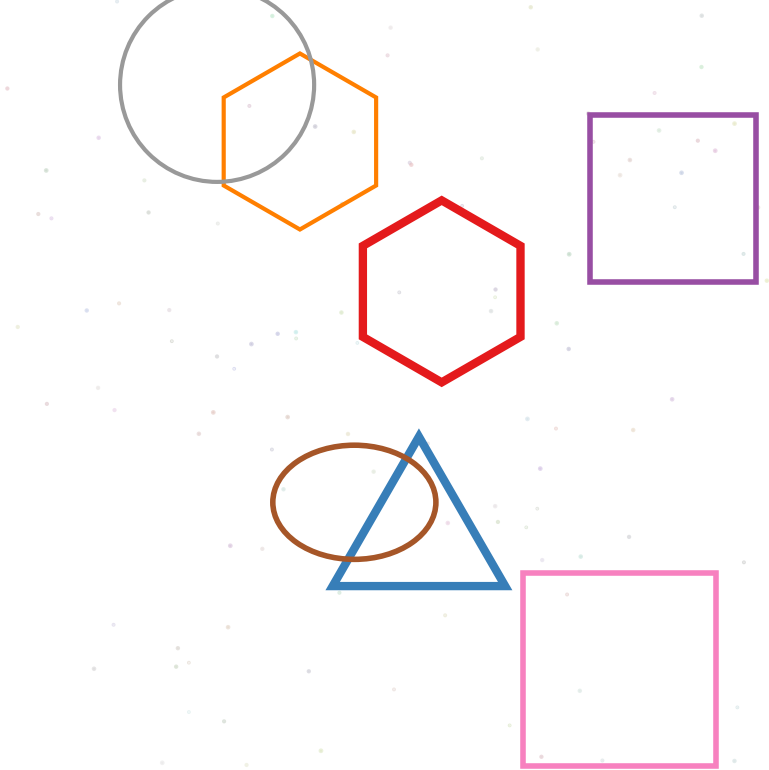[{"shape": "hexagon", "thickness": 3, "radius": 0.59, "center": [0.574, 0.622]}, {"shape": "triangle", "thickness": 3, "radius": 0.65, "center": [0.544, 0.304]}, {"shape": "square", "thickness": 2, "radius": 0.54, "center": [0.874, 0.742]}, {"shape": "hexagon", "thickness": 1.5, "radius": 0.57, "center": [0.389, 0.816]}, {"shape": "oval", "thickness": 2, "radius": 0.53, "center": [0.46, 0.348]}, {"shape": "square", "thickness": 2, "radius": 0.63, "center": [0.805, 0.131]}, {"shape": "circle", "thickness": 1.5, "radius": 0.63, "center": [0.282, 0.89]}]